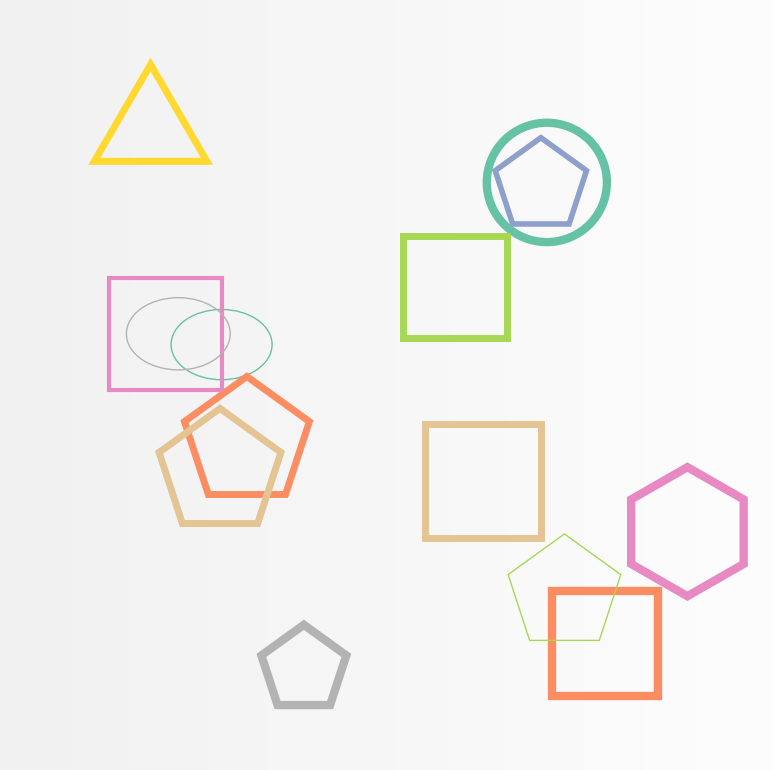[{"shape": "oval", "thickness": 0.5, "radius": 0.33, "center": [0.286, 0.552]}, {"shape": "circle", "thickness": 3, "radius": 0.39, "center": [0.706, 0.763]}, {"shape": "pentagon", "thickness": 2.5, "radius": 0.42, "center": [0.319, 0.426]}, {"shape": "square", "thickness": 3, "radius": 0.34, "center": [0.78, 0.164]}, {"shape": "pentagon", "thickness": 2, "radius": 0.31, "center": [0.698, 0.759]}, {"shape": "hexagon", "thickness": 3, "radius": 0.42, "center": [0.887, 0.31]}, {"shape": "square", "thickness": 1.5, "radius": 0.36, "center": [0.214, 0.566]}, {"shape": "pentagon", "thickness": 0.5, "radius": 0.38, "center": [0.728, 0.23]}, {"shape": "square", "thickness": 2.5, "radius": 0.33, "center": [0.587, 0.627]}, {"shape": "triangle", "thickness": 2.5, "radius": 0.42, "center": [0.194, 0.832]}, {"shape": "pentagon", "thickness": 2.5, "radius": 0.41, "center": [0.284, 0.387]}, {"shape": "square", "thickness": 2.5, "radius": 0.37, "center": [0.623, 0.375]}, {"shape": "pentagon", "thickness": 3, "radius": 0.29, "center": [0.392, 0.131]}, {"shape": "oval", "thickness": 0.5, "radius": 0.33, "center": [0.23, 0.567]}]